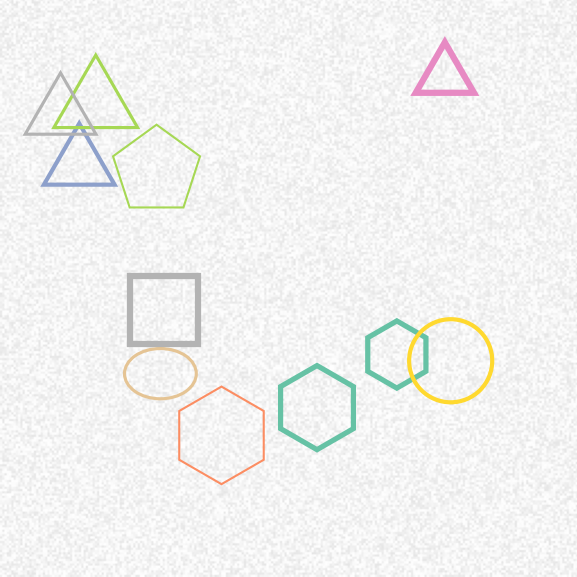[{"shape": "hexagon", "thickness": 2.5, "radius": 0.29, "center": [0.687, 0.385]}, {"shape": "hexagon", "thickness": 2.5, "radius": 0.36, "center": [0.549, 0.293]}, {"shape": "hexagon", "thickness": 1, "radius": 0.42, "center": [0.384, 0.245]}, {"shape": "triangle", "thickness": 2, "radius": 0.35, "center": [0.137, 0.715]}, {"shape": "triangle", "thickness": 3, "radius": 0.29, "center": [0.77, 0.868]}, {"shape": "triangle", "thickness": 1.5, "radius": 0.42, "center": [0.166, 0.82]}, {"shape": "pentagon", "thickness": 1, "radius": 0.4, "center": [0.271, 0.704]}, {"shape": "circle", "thickness": 2, "radius": 0.36, "center": [0.78, 0.374]}, {"shape": "oval", "thickness": 1.5, "radius": 0.31, "center": [0.278, 0.352]}, {"shape": "square", "thickness": 3, "radius": 0.3, "center": [0.284, 0.462]}, {"shape": "triangle", "thickness": 1.5, "radius": 0.35, "center": [0.105, 0.802]}]